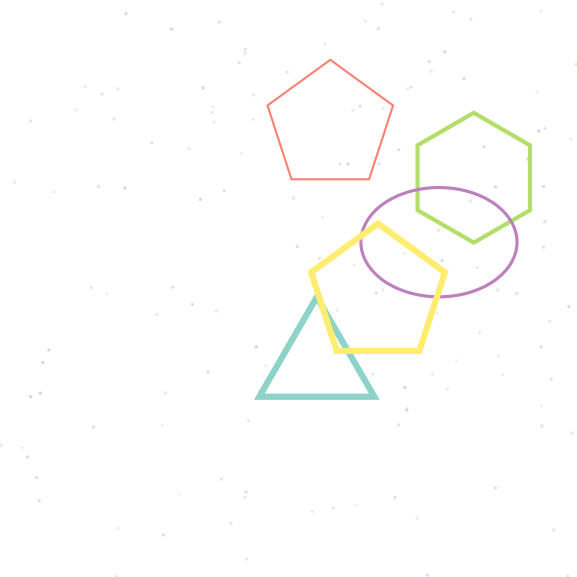[{"shape": "triangle", "thickness": 3, "radius": 0.57, "center": [0.549, 0.37]}, {"shape": "pentagon", "thickness": 1, "radius": 0.57, "center": [0.572, 0.781]}, {"shape": "hexagon", "thickness": 2, "radius": 0.56, "center": [0.82, 0.691]}, {"shape": "oval", "thickness": 1.5, "radius": 0.68, "center": [0.76, 0.58]}, {"shape": "pentagon", "thickness": 3, "radius": 0.61, "center": [0.655, 0.49]}]